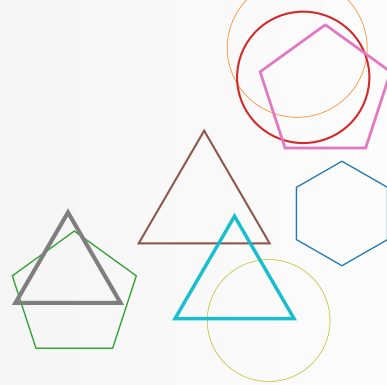[{"shape": "hexagon", "thickness": 1, "radius": 0.68, "center": [0.883, 0.446]}, {"shape": "circle", "thickness": 0.5, "radius": 0.9, "center": [0.767, 0.876]}, {"shape": "pentagon", "thickness": 1, "radius": 0.84, "center": [0.192, 0.232]}, {"shape": "circle", "thickness": 1.5, "radius": 0.85, "center": [0.783, 0.799]}, {"shape": "triangle", "thickness": 1.5, "radius": 0.98, "center": [0.527, 0.465]}, {"shape": "pentagon", "thickness": 2, "radius": 0.88, "center": [0.84, 0.759]}, {"shape": "triangle", "thickness": 3, "radius": 0.78, "center": [0.175, 0.292]}, {"shape": "circle", "thickness": 0.5, "radius": 0.79, "center": [0.693, 0.167]}, {"shape": "triangle", "thickness": 2.5, "radius": 0.89, "center": [0.605, 0.261]}]